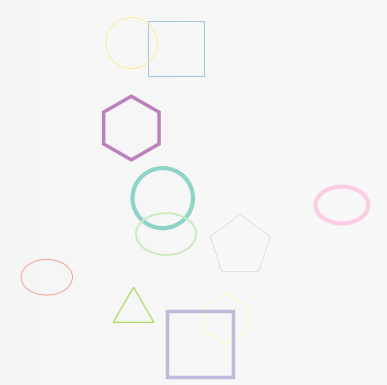[{"shape": "circle", "thickness": 3, "radius": 0.39, "center": [0.42, 0.485]}, {"shape": "hexagon", "thickness": 0.5, "radius": 0.32, "center": [0.585, 0.171]}, {"shape": "square", "thickness": 2.5, "radius": 0.43, "center": [0.517, 0.106]}, {"shape": "oval", "thickness": 0.5, "radius": 0.33, "center": [0.121, 0.28]}, {"shape": "square", "thickness": 0.5, "radius": 0.36, "center": [0.453, 0.874]}, {"shape": "triangle", "thickness": 1, "radius": 0.3, "center": [0.345, 0.193]}, {"shape": "oval", "thickness": 3, "radius": 0.34, "center": [0.882, 0.468]}, {"shape": "pentagon", "thickness": 0.5, "radius": 0.41, "center": [0.62, 0.361]}, {"shape": "hexagon", "thickness": 2.5, "radius": 0.41, "center": [0.339, 0.667]}, {"shape": "oval", "thickness": 1.5, "radius": 0.39, "center": [0.429, 0.392]}, {"shape": "circle", "thickness": 0.5, "radius": 0.33, "center": [0.339, 0.888]}]